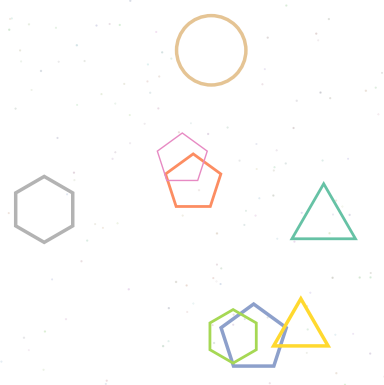[{"shape": "triangle", "thickness": 2, "radius": 0.48, "center": [0.841, 0.427]}, {"shape": "pentagon", "thickness": 2, "radius": 0.38, "center": [0.502, 0.525]}, {"shape": "pentagon", "thickness": 2.5, "radius": 0.45, "center": [0.659, 0.121]}, {"shape": "pentagon", "thickness": 1, "radius": 0.34, "center": [0.473, 0.586]}, {"shape": "hexagon", "thickness": 2, "radius": 0.35, "center": [0.605, 0.126]}, {"shape": "triangle", "thickness": 2.5, "radius": 0.41, "center": [0.781, 0.142]}, {"shape": "circle", "thickness": 2.5, "radius": 0.45, "center": [0.549, 0.869]}, {"shape": "hexagon", "thickness": 2.5, "radius": 0.43, "center": [0.115, 0.456]}]